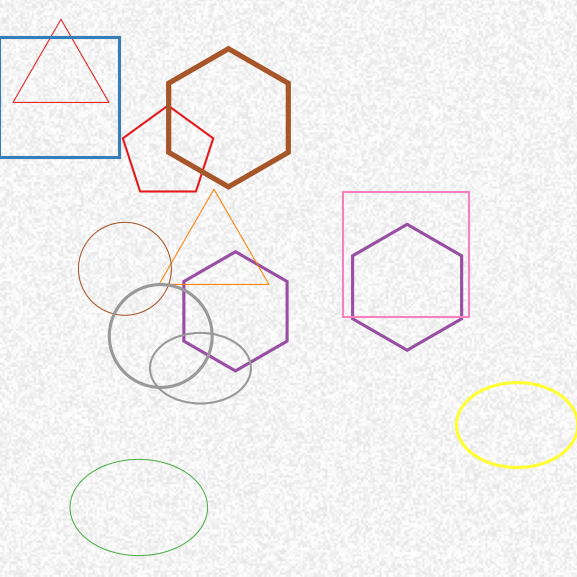[{"shape": "pentagon", "thickness": 1, "radius": 0.41, "center": [0.291, 0.734]}, {"shape": "triangle", "thickness": 0.5, "radius": 0.48, "center": [0.106, 0.87]}, {"shape": "square", "thickness": 1.5, "radius": 0.52, "center": [0.102, 0.831]}, {"shape": "oval", "thickness": 0.5, "radius": 0.6, "center": [0.24, 0.12]}, {"shape": "hexagon", "thickness": 1.5, "radius": 0.52, "center": [0.408, 0.46]}, {"shape": "hexagon", "thickness": 1.5, "radius": 0.55, "center": [0.705, 0.502]}, {"shape": "triangle", "thickness": 0.5, "radius": 0.55, "center": [0.37, 0.562]}, {"shape": "oval", "thickness": 1.5, "radius": 0.53, "center": [0.895, 0.263]}, {"shape": "circle", "thickness": 0.5, "radius": 0.4, "center": [0.216, 0.534]}, {"shape": "hexagon", "thickness": 2.5, "radius": 0.6, "center": [0.396, 0.795]}, {"shape": "square", "thickness": 1, "radius": 0.54, "center": [0.703, 0.558]}, {"shape": "circle", "thickness": 1.5, "radius": 0.45, "center": [0.278, 0.417]}, {"shape": "oval", "thickness": 1, "radius": 0.44, "center": [0.347, 0.362]}]